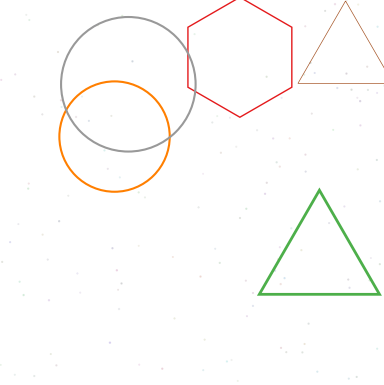[{"shape": "hexagon", "thickness": 1, "radius": 0.78, "center": [0.623, 0.851]}, {"shape": "triangle", "thickness": 2, "radius": 0.9, "center": [0.83, 0.326]}, {"shape": "circle", "thickness": 1.5, "radius": 0.72, "center": [0.298, 0.645]}, {"shape": "triangle", "thickness": 0.5, "radius": 0.71, "center": [0.898, 0.855]}, {"shape": "circle", "thickness": 1.5, "radius": 0.87, "center": [0.333, 0.781]}]